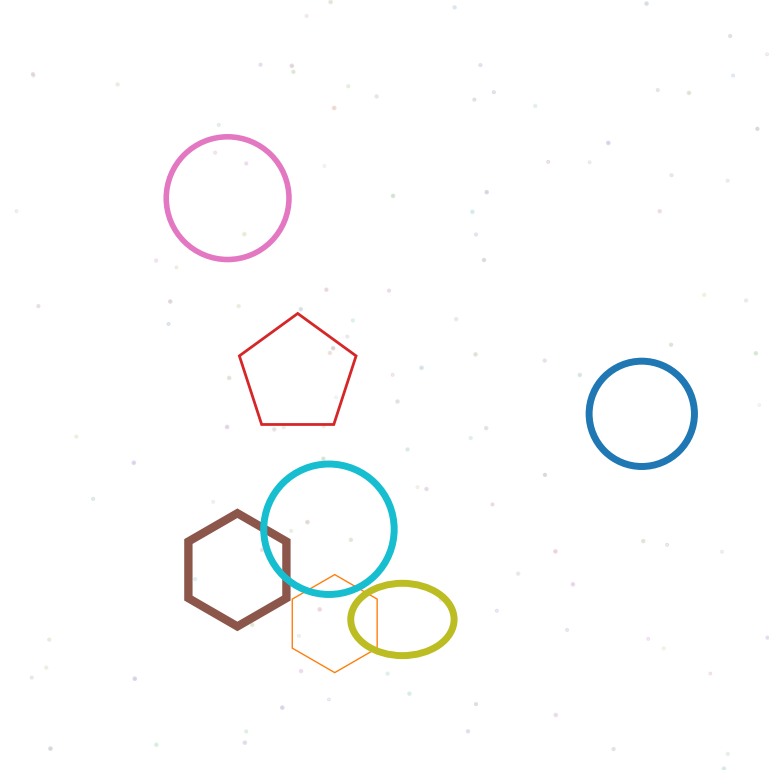[{"shape": "circle", "thickness": 2.5, "radius": 0.34, "center": [0.833, 0.463]}, {"shape": "hexagon", "thickness": 0.5, "radius": 0.32, "center": [0.435, 0.19]}, {"shape": "pentagon", "thickness": 1, "radius": 0.4, "center": [0.387, 0.513]}, {"shape": "hexagon", "thickness": 3, "radius": 0.37, "center": [0.308, 0.26]}, {"shape": "circle", "thickness": 2, "radius": 0.4, "center": [0.296, 0.743]}, {"shape": "oval", "thickness": 2.5, "radius": 0.34, "center": [0.523, 0.196]}, {"shape": "circle", "thickness": 2.5, "radius": 0.42, "center": [0.427, 0.313]}]